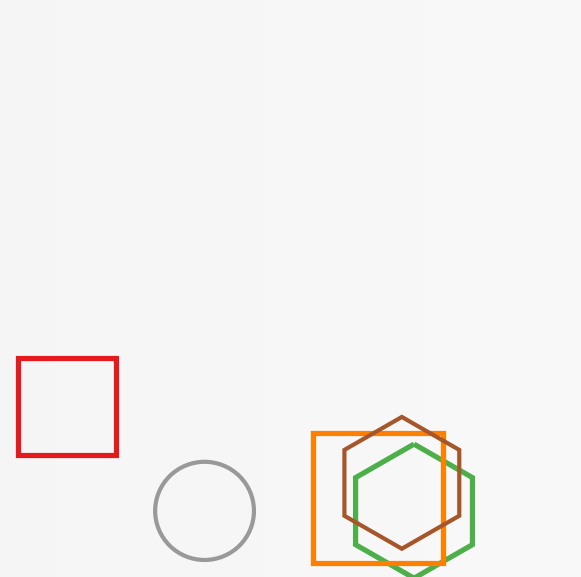[{"shape": "square", "thickness": 2.5, "radius": 0.42, "center": [0.115, 0.296]}, {"shape": "hexagon", "thickness": 2.5, "radius": 0.58, "center": [0.712, 0.114]}, {"shape": "square", "thickness": 2.5, "radius": 0.56, "center": [0.65, 0.137]}, {"shape": "hexagon", "thickness": 2, "radius": 0.57, "center": [0.691, 0.163]}, {"shape": "circle", "thickness": 2, "radius": 0.42, "center": [0.352, 0.114]}]